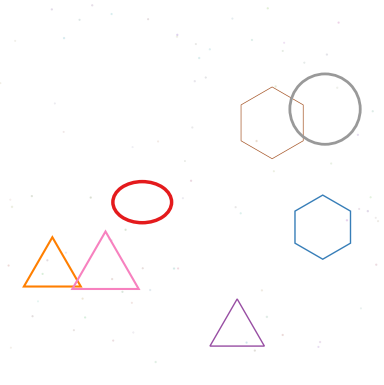[{"shape": "oval", "thickness": 2.5, "radius": 0.38, "center": [0.369, 0.475]}, {"shape": "hexagon", "thickness": 1, "radius": 0.42, "center": [0.838, 0.41]}, {"shape": "triangle", "thickness": 1, "radius": 0.41, "center": [0.616, 0.142]}, {"shape": "triangle", "thickness": 1.5, "radius": 0.43, "center": [0.136, 0.298]}, {"shape": "hexagon", "thickness": 0.5, "radius": 0.47, "center": [0.707, 0.681]}, {"shape": "triangle", "thickness": 1.5, "radius": 0.5, "center": [0.274, 0.299]}, {"shape": "circle", "thickness": 2, "radius": 0.46, "center": [0.844, 0.717]}]